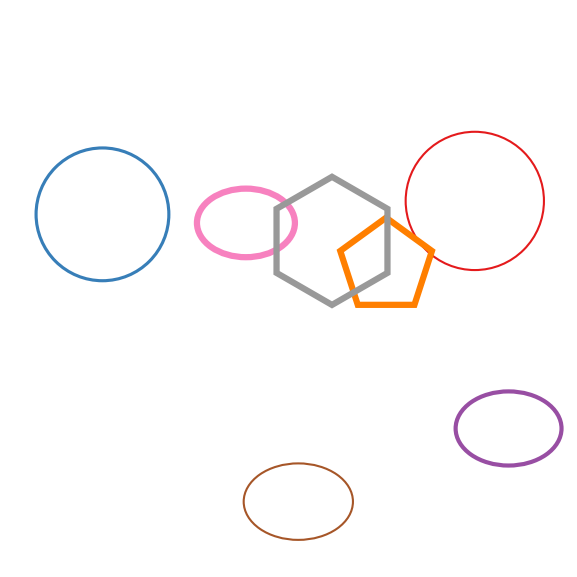[{"shape": "circle", "thickness": 1, "radius": 0.6, "center": [0.822, 0.651]}, {"shape": "circle", "thickness": 1.5, "radius": 0.57, "center": [0.177, 0.628]}, {"shape": "oval", "thickness": 2, "radius": 0.46, "center": [0.881, 0.257]}, {"shape": "pentagon", "thickness": 3, "radius": 0.42, "center": [0.669, 0.539]}, {"shape": "oval", "thickness": 1, "radius": 0.47, "center": [0.517, 0.13]}, {"shape": "oval", "thickness": 3, "radius": 0.42, "center": [0.426, 0.613]}, {"shape": "hexagon", "thickness": 3, "radius": 0.55, "center": [0.575, 0.582]}]